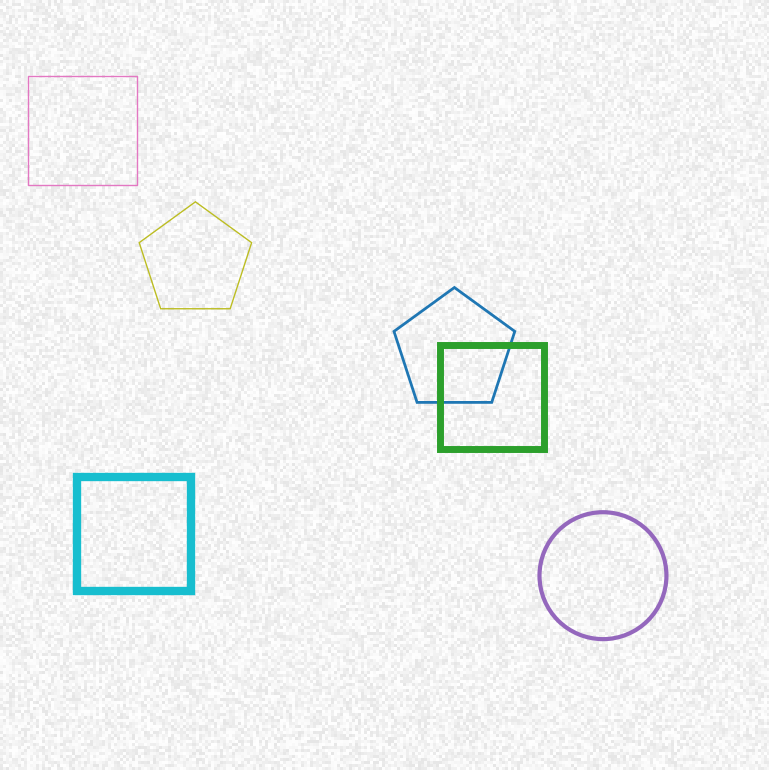[{"shape": "pentagon", "thickness": 1, "radius": 0.41, "center": [0.59, 0.544]}, {"shape": "square", "thickness": 2.5, "radius": 0.34, "center": [0.639, 0.484]}, {"shape": "circle", "thickness": 1.5, "radius": 0.41, "center": [0.783, 0.252]}, {"shape": "square", "thickness": 0.5, "radius": 0.35, "center": [0.107, 0.83]}, {"shape": "pentagon", "thickness": 0.5, "radius": 0.38, "center": [0.254, 0.661]}, {"shape": "square", "thickness": 3, "radius": 0.37, "center": [0.174, 0.306]}]